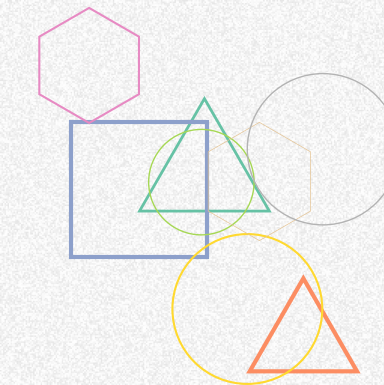[{"shape": "triangle", "thickness": 2, "radius": 0.97, "center": [0.531, 0.549]}, {"shape": "triangle", "thickness": 3, "radius": 0.8, "center": [0.788, 0.116]}, {"shape": "square", "thickness": 3, "radius": 0.88, "center": [0.361, 0.507]}, {"shape": "hexagon", "thickness": 1.5, "radius": 0.75, "center": [0.231, 0.83]}, {"shape": "circle", "thickness": 1, "radius": 0.68, "center": [0.523, 0.527]}, {"shape": "circle", "thickness": 1.5, "radius": 0.97, "center": [0.642, 0.197]}, {"shape": "hexagon", "thickness": 0.5, "radius": 0.77, "center": [0.674, 0.529]}, {"shape": "circle", "thickness": 1, "radius": 0.98, "center": [0.839, 0.612]}]